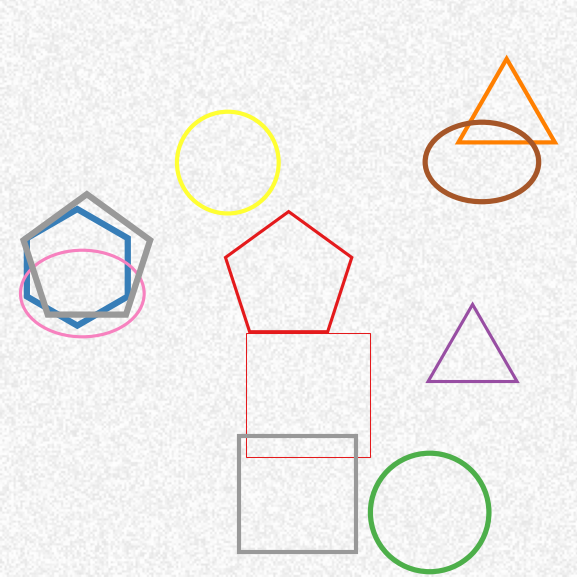[{"shape": "square", "thickness": 0.5, "radius": 0.54, "center": [0.533, 0.314]}, {"shape": "pentagon", "thickness": 1.5, "radius": 0.57, "center": [0.5, 0.518]}, {"shape": "hexagon", "thickness": 3, "radius": 0.5, "center": [0.134, 0.536]}, {"shape": "circle", "thickness": 2.5, "radius": 0.51, "center": [0.744, 0.112]}, {"shape": "triangle", "thickness": 1.5, "radius": 0.44, "center": [0.818, 0.383]}, {"shape": "triangle", "thickness": 2, "radius": 0.48, "center": [0.877, 0.801]}, {"shape": "circle", "thickness": 2, "radius": 0.44, "center": [0.394, 0.718]}, {"shape": "oval", "thickness": 2.5, "radius": 0.49, "center": [0.834, 0.719]}, {"shape": "oval", "thickness": 1.5, "radius": 0.54, "center": [0.143, 0.491]}, {"shape": "pentagon", "thickness": 3, "radius": 0.58, "center": [0.15, 0.548]}, {"shape": "square", "thickness": 2, "radius": 0.51, "center": [0.516, 0.144]}]